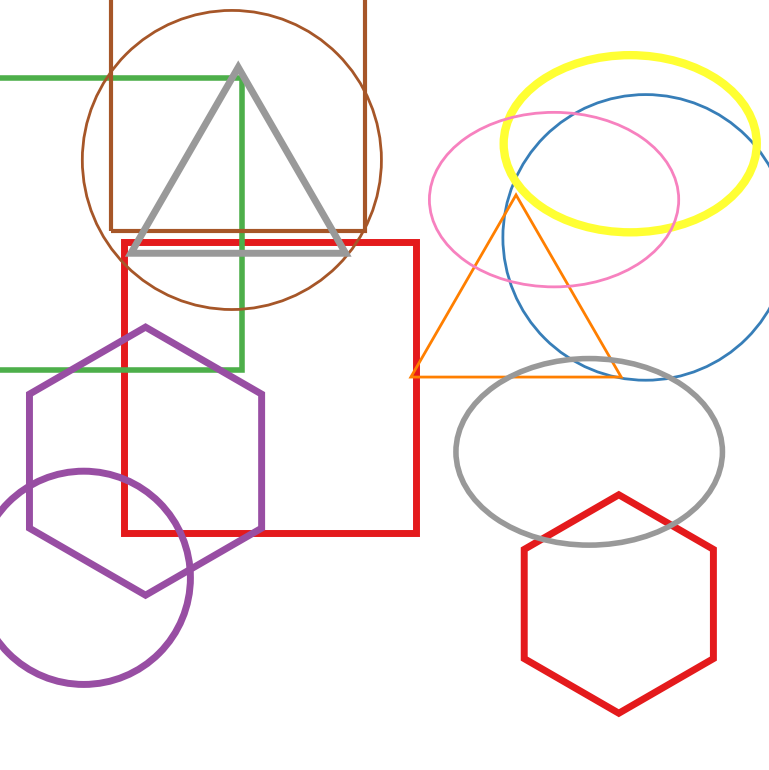[{"shape": "square", "thickness": 2.5, "radius": 0.95, "center": [0.351, 0.497]}, {"shape": "hexagon", "thickness": 2.5, "radius": 0.71, "center": [0.804, 0.216]}, {"shape": "circle", "thickness": 1, "radius": 0.93, "center": [0.839, 0.692]}, {"shape": "square", "thickness": 2, "radius": 0.95, "center": [0.125, 0.708]}, {"shape": "hexagon", "thickness": 2.5, "radius": 0.87, "center": [0.189, 0.401]}, {"shape": "circle", "thickness": 2.5, "radius": 0.69, "center": [0.109, 0.25]}, {"shape": "triangle", "thickness": 1, "radius": 0.79, "center": [0.67, 0.589]}, {"shape": "oval", "thickness": 3, "radius": 0.82, "center": [0.818, 0.813]}, {"shape": "circle", "thickness": 1, "radius": 0.97, "center": [0.301, 0.792]}, {"shape": "square", "thickness": 1.5, "radius": 0.83, "center": [0.309, 0.865]}, {"shape": "oval", "thickness": 1, "radius": 0.81, "center": [0.72, 0.741]}, {"shape": "triangle", "thickness": 2.5, "radius": 0.8, "center": [0.309, 0.752]}, {"shape": "oval", "thickness": 2, "radius": 0.87, "center": [0.765, 0.413]}]